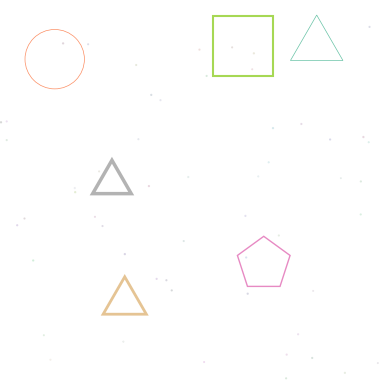[{"shape": "triangle", "thickness": 0.5, "radius": 0.39, "center": [0.823, 0.882]}, {"shape": "circle", "thickness": 0.5, "radius": 0.39, "center": [0.142, 0.846]}, {"shape": "pentagon", "thickness": 1, "radius": 0.36, "center": [0.685, 0.314]}, {"shape": "square", "thickness": 1.5, "radius": 0.39, "center": [0.63, 0.881]}, {"shape": "triangle", "thickness": 2, "radius": 0.32, "center": [0.324, 0.216]}, {"shape": "triangle", "thickness": 2.5, "radius": 0.29, "center": [0.291, 0.526]}]